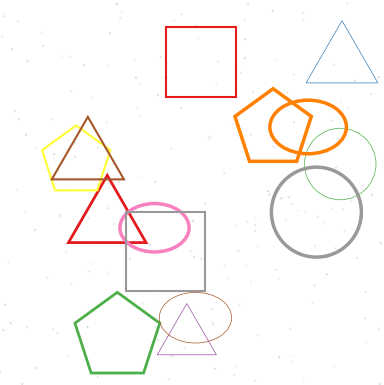[{"shape": "square", "thickness": 1.5, "radius": 0.45, "center": [0.523, 0.839]}, {"shape": "triangle", "thickness": 2, "radius": 0.58, "center": [0.279, 0.428]}, {"shape": "triangle", "thickness": 0.5, "radius": 0.54, "center": [0.888, 0.839]}, {"shape": "pentagon", "thickness": 2, "radius": 0.58, "center": [0.305, 0.125]}, {"shape": "circle", "thickness": 0.5, "radius": 0.46, "center": [0.884, 0.574]}, {"shape": "triangle", "thickness": 0.5, "radius": 0.44, "center": [0.485, 0.123]}, {"shape": "pentagon", "thickness": 2.5, "radius": 0.52, "center": [0.709, 0.665]}, {"shape": "oval", "thickness": 2.5, "radius": 0.5, "center": [0.8, 0.67]}, {"shape": "pentagon", "thickness": 1.5, "radius": 0.47, "center": [0.198, 0.581]}, {"shape": "triangle", "thickness": 1.5, "radius": 0.54, "center": [0.228, 0.588]}, {"shape": "oval", "thickness": 0.5, "radius": 0.47, "center": [0.508, 0.175]}, {"shape": "oval", "thickness": 2.5, "radius": 0.45, "center": [0.401, 0.408]}, {"shape": "circle", "thickness": 2.5, "radius": 0.58, "center": [0.822, 0.449]}, {"shape": "square", "thickness": 1.5, "radius": 0.51, "center": [0.43, 0.346]}]